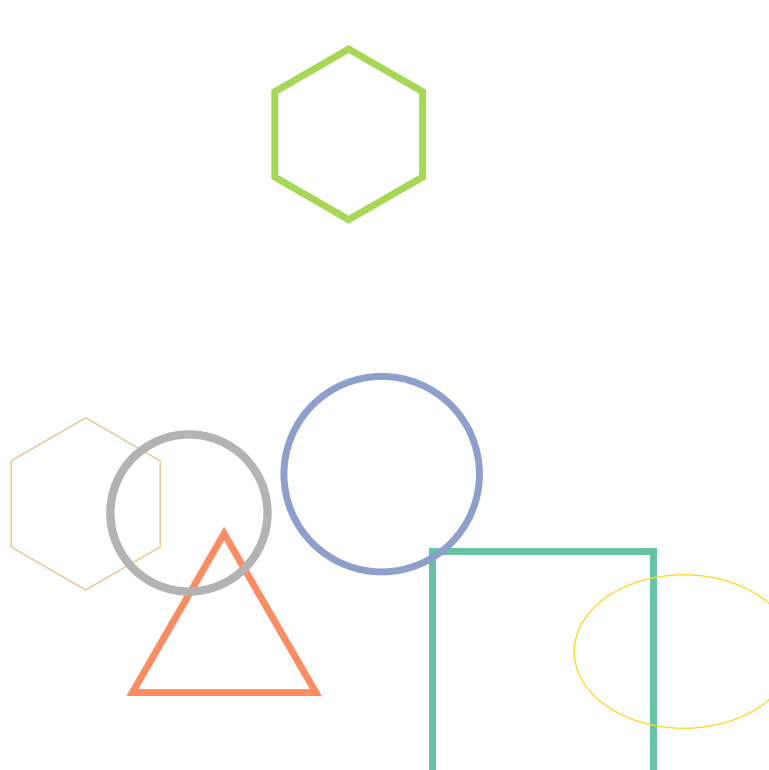[{"shape": "square", "thickness": 2.5, "radius": 0.72, "center": [0.704, 0.14]}, {"shape": "triangle", "thickness": 2.5, "radius": 0.69, "center": [0.291, 0.169]}, {"shape": "circle", "thickness": 2.5, "radius": 0.63, "center": [0.496, 0.384]}, {"shape": "hexagon", "thickness": 2.5, "radius": 0.55, "center": [0.453, 0.825]}, {"shape": "oval", "thickness": 0.5, "radius": 0.71, "center": [0.888, 0.154]}, {"shape": "hexagon", "thickness": 0.5, "radius": 0.56, "center": [0.111, 0.346]}, {"shape": "circle", "thickness": 3, "radius": 0.51, "center": [0.245, 0.334]}]